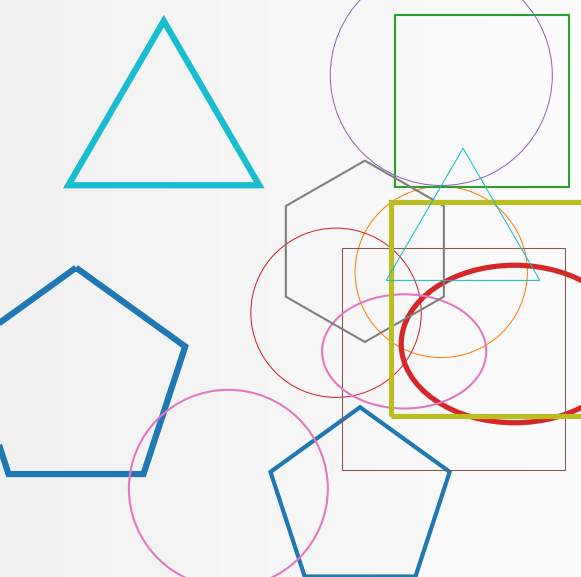[{"shape": "pentagon", "thickness": 2, "radius": 0.81, "center": [0.62, 0.132]}, {"shape": "pentagon", "thickness": 3, "radius": 0.99, "center": [0.131, 0.338]}, {"shape": "circle", "thickness": 0.5, "radius": 0.74, "center": [0.759, 0.528]}, {"shape": "square", "thickness": 1, "radius": 0.75, "center": [0.829, 0.825]}, {"shape": "oval", "thickness": 2.5, "radius": 0.97, "center": [0.885, 0.403]}, {"shape": "circle", "thickness": 0.5, "radius": 0.73, "center": [0.578, 0.458]}, {"shape": "circle", "thickness": 0.5, "radius": 0.96, "center": [0.759, 0.869]}, {"shape": "square", "thickness": 0.5, "radius": 0.96, "center": [0.781, 0.378]}, {"shape": "oval", "thickness": 1, "radius": 0.71, "center": [0.695, 0.391]}, {"shape": "circle", "thickness": 1, "radius": 0.86, "center": [0.393, 0.153]}, {"shape": "hexagon", "thickness": 1, "radius": 0.78, "center": [0.628, 0.564]}, {"shape": "square", "thickness": 2.5, "radius": 0.93, "center": [0.858, 0.464]}, {"shape": "triangle", "thickness": 3, "radius": 0.95, "center": [0.282, 0.773]}, {"shape": "triangle", "thickness": 0.5, "radius": 0.76, "center": [0.797, 0.59]}]